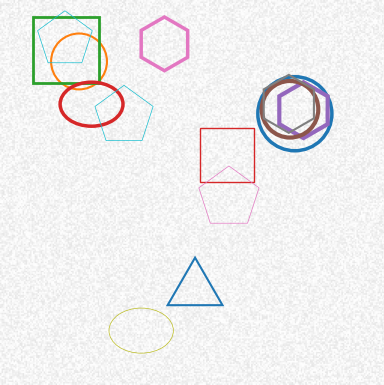[{"shape": "triangle", "thickness": 1.5, "radius": 0.41, "center": [0.507, 0.248]}, {"shape": "circle", "thickness": 2.5, "radius": 0.48, "center": [0.766, 0.705]}, {"shape": "circle", "thickness": 1.5, "radius": 0.36, "center": [0.205, 0.84]}, {"shape": "square", "thickness": 2, "radius": 0.43, "center": [0.172, 0.87]}, {"shape": "square", "thickness": 1, "radius": 0.35, "center": [0.589, 0.598]}, {"shape": "oval", "thickness": 2.5, "radius": 0.41, "center": [0.238, 0.729]}, {"shape": "hexagon", "thickness": 3, "radius": 0.36, "center": [0.788, 0.714]}, {"shape": "circle", "thickness": 3, "radius": 0.37, "center": [0.753, 0.716]}, {"shape": "hexagon", "thickness": 2.5, "radius": 0.35, "center": [0.427, 0.886]}, {"shape": "pentagon", "thickness": 0.5, "radius": 0.41, "center": [0.595, 0.487]}, {"shape": "hexagon", "thickness": 1.5, "radius": 0.38, "center": [0.75, 0.73]}, {"shape": "oval", "thickness": 0.5, "radius": 0.42, "center": [0.367, 0.141]}, {"shape": "pentagon", "thickness": 0.5, "radius": 0.37, "center": [0.169, 0.897]}, {"shape": "pentagon", "thickness": 0.5, "radius": 0.4, "center": [0.322, 0.699]}]